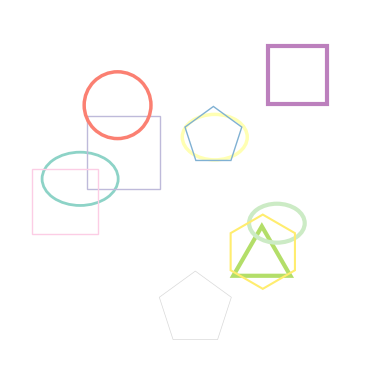[{"shape": "oval", "thickness": 2, "radius": 0.49, "center": [0.208, 0.536]}, {"shape": "oval", "thickness": 2.5, "radius": 0.42, "center": [0.558, 0.644]}, {"shape": "square", "thickness": 1, "radius": 0.47, "center": [0.32, 0.604]}, {"shape": "circle", "thickness": 2.5, "radius": 0.43, "center": [0.305, 0.727]}, {"shape": "pentagon", "thickness": 1, "radius": 0.39, "center": [0.554, 0.646]}, {"shape": "triangle", "thickness": 3, "radius": 0.43, "center": [0.68, 0.327]}, {"shape": "square", "thickness": 1, "radius": 0.43, "center": [0.168, 0.477]}, {"shape": "pentagon", "thickness": 0.5, "radius": 0.49, "center": [0.507, 0.197]}, {"shape": "square", "thickness": 3, "radius": 0.38, "center": [0.773, 0.805]}, {"shape": "oval", "thickness": 3, "radius": 0.36, "center": [0.719, 0.42]}, {"shape": "hexagon", "thickness": 1.5, "radius": 0.48, "center": [0.683, 0.346]}]